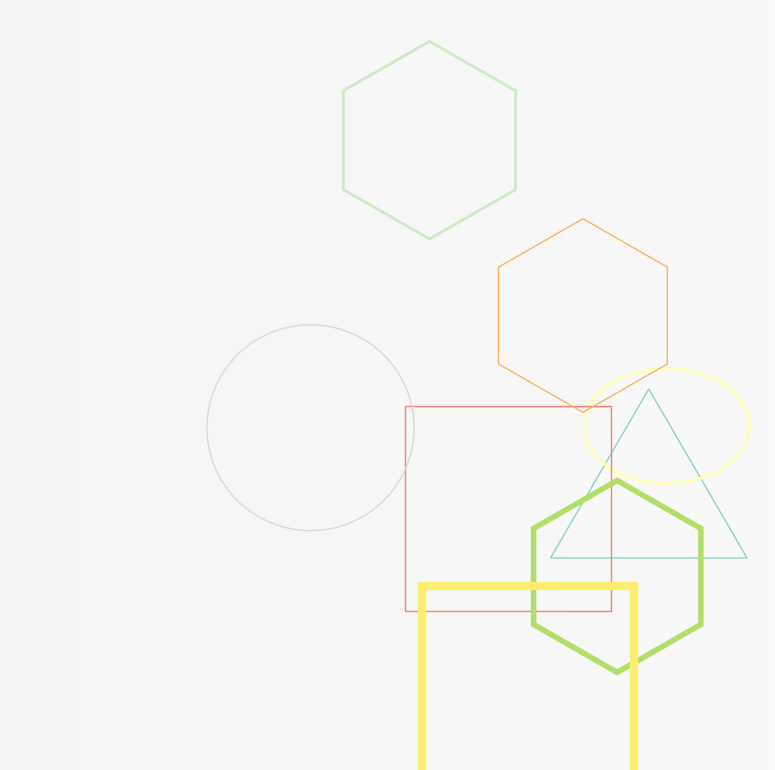[{"shape": "triangle", "thickness": 0.5, "radius": 0.73, "center": [0.837, 0.349]}, {"shape": "oval", "thickness": 1, "radius": 0.53, "center": [0.86, 0.447]}, {"shape": "square", "thickness": 0.5, "radius": 0.66, "center": [0.655, 0.339]}, {"shape": "hexagon", "thickness": 0.5, "radius": 0.63, "center": [0.752, 0.59]}, {"shape": "hexagon", "thickness": 2, "radius": 0.62, "center": [0.796, 0.251]}, {"shape": "circle", "thickness": 0.5, "radius": 0.67, "center": [0.401, 0.445]}, {"shape": "hexagon", "thickness": 1, "radius": 0.64, "center": [0.554, 0.818]}, {"shape": "square", "thickness": 3, "radius": 0.68, "center": [0.681, 0.103]}]